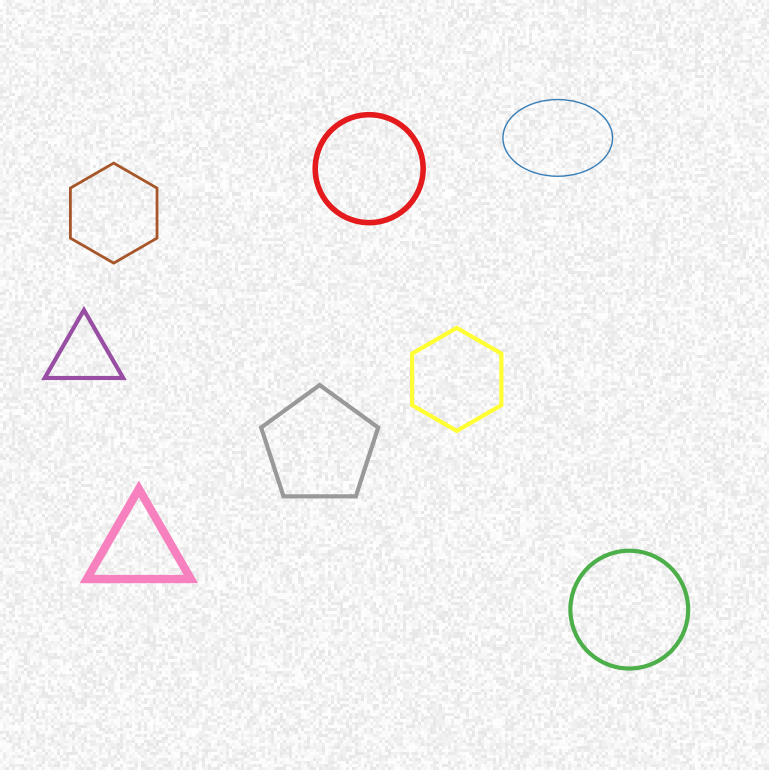[{"shape": "circle", "thickness": 2, "radius": 0.35, "center": [0.479, 0.781]}, {"shape": "oval", "thickness": 0.5, "radius": 0.36, "center": [0.724, 0.821]}, {"shape": "circle", "thickness": 1.5, "radius": 0.38, "center": [0.817, 0.208]}, {"shape": "triangle", "thickness": 1.5, "radius": 0.29, "center": [0.109, 0.539]}, {"shape": "hexagon", "thickness": 1.5, "radius": 0.33, "center": [0.593, 0.507]}, {"shape": "hexagon", "thickness": 1, "radius": 0.32, "center": [0.148, 0.723]}, {"shape": "triangle", "thickness": 3, "radius": 0.39, "center": [0.18, 0.287]}, {"shape": "pentagon", "thickness": 1.5, "radius": 0.4, "center": [0.415, 0.42]}]